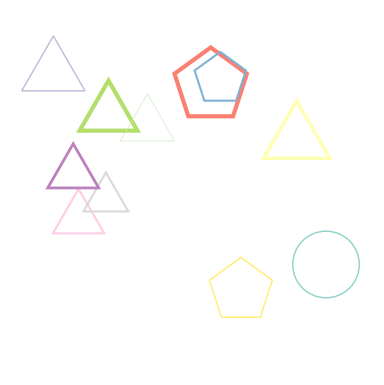[{"shape": "circle", "thickness": 1, "radius": 0.43, "center": [0.847, 0.313]}, {"shape": "triangle", "thickness": 2.5, "radius": 0.5, "center": [0.771, 0.639]}, {"shape": "triangle", "thickness": 1, "radius": 0.48, "center": [0.139, 0.812]}, {"shape": "pentagon", "thickness": 3, "radius": 0.49, "center": [0.547, 0.778]}, {"shape": "pentagon", "thickness": 1.5, "radius": 0.35, "center": [0.572, 0.795]}, {"shape": "triangle", "thickness": 3, "radius": 0.43, "center": [0.282, 0.704]}, {"shape": "triangle", "thickness": 1.5, "radius": 0.38, "center": [0.204, 0.432]}, {"shape": "triangle", "thickness": 1.5, "radius": 0.34, "center": [0.275, 0.484]}, {"shape": "triangle", "thickness": 2, "radius": 0.38, "center": [0.19, 0.55]}, {"shape": "triangle", "thickness": 0.5, "radius": 0.41, "center": [0.383, 0.675]}, {"shape": "pentagon", "thickness": 1, "radius": 0.43, "center": [0.626, 0.246]}]